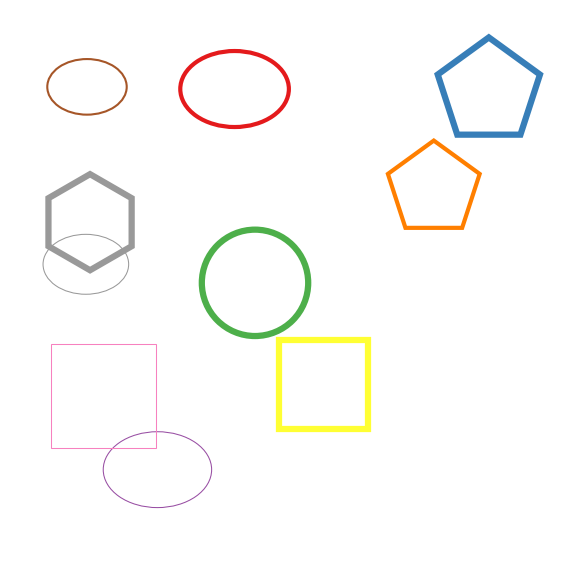[{"shape": "oval", "thickness": 2, "radius": 0.47, "center": [0.406, 0.845]}, {"shape": "pentagon", "thickness": 3, "radius": 0.47, "center": [0.846, 0.841]}, {"shape": "circle", "thickness": 3, "radius": 0.46, "center": [0.442, 0.509]}, {"shape": "oval", "thickness": 0.5, "radius": 0.47, "center": [0.273, 0.186]}, {"shape": "pentagon", "thickness": 2, "radius": 0.42, "center": [0.751, 0.672]}, {"shape": "square", "thickness": 3, "radius": 0.38, "center": [0.561, 0.333]}, {"shape": "oval", "thickness": 1, "radius": 0.34, "center": [0.151, 0.849]}, {"shape": "square", "thickness": 0.5, "radius": 0.45, "center": [0.179, 0.313]}, {"shape": "oval", "thickness": 0.5, "radius": 0.37, "center": [0.149, 0.541]}, {"shape": "hexagon", "thickness": 3, "radius": 0.42, "center": [0.156, 0.614]}]